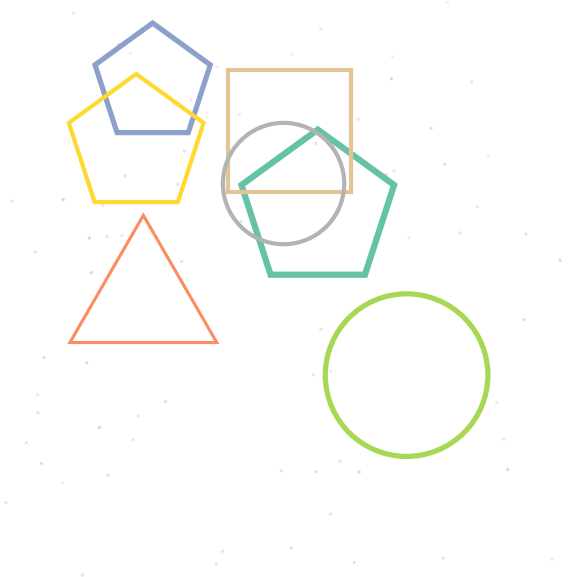[{"shape": "pentagon", "thickness": 3, "radius": 0.69, "center": [0.55, 0.636]}, {"shape": "triangle", "thickness": 1.5, "radius": 0.73, "center": [0.248, 0.479]}, {"shape": "pentagon", "thickness": 2.5, "radius": 0.52, "center": [0.264, 0.854]}, {"shape": "circle", "thickness": 2.5, "radius": 0.7, "center": [0.704, 0.35]}, {"shape": "pentagon", "thickness": 2, "radius": 0.61, "center": [0.236, 0.748]}, {"shape": "square", "thickness": 2, "radius": 0.53, "center": [0.501, 0.772]}, {"shape": "circle", "thickness": 2, "radius": 0.53, "center": [0.491, 0.681]}]